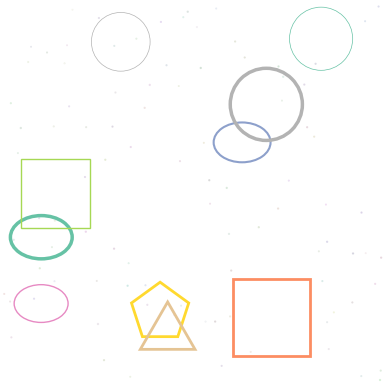[{"shape": "oval", "thickness": 2.5, "radius": 0.4, "center": [0.107, 0.384]}, {"shape": "circle", "thickness": 0.5, "radius": 0.41, "center": [0.834, 0.899]}, {"shape": "square", "thickness": 2, "radius": 0.5, "center": [0.705, 0.175]}, {"shape": "oval", "thickness": 1.5, "radius": 0.37, "center": [0.629, 0.63]}, {"shape": "oval", "thickness": 1, "radius": 0.35, "center": [0.107, 0.212]}, {"shape": "square", "thickness": 1, "radius": 0.45, "center": [0.145, 0.498]}, {"shape": "pentagon", "thickness": 2, "radius": 0.39, "center": [0.416, 0.189]}, {"shape": "triangle", "thickness": 2, "radius": 0.41, "center": [0.436, 0.134]}, {"shape": "circle", "thickness": 2.5, "radius": 0.47, "center": [0.692, 0.729]}, {"shape": "circle", "thickness": 0.5, "radius": 0.38, "center": [0.314, 0.891]}]